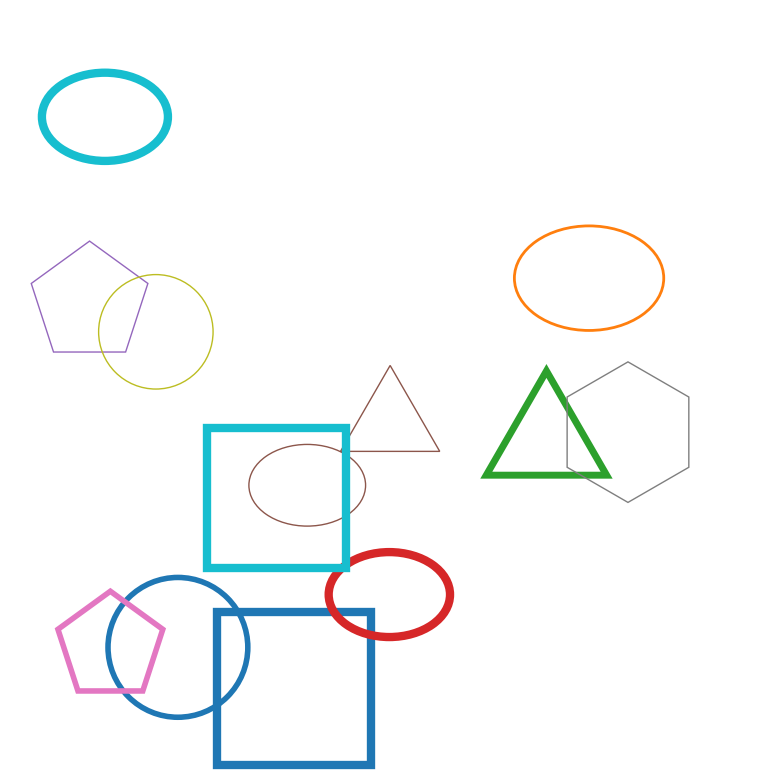[{"shape": "square", "thickness": 3, "radius": 0.5, "center": [0.382, 0.106]}, {"shape": "circle", "thickness": 2, "radius": 0.45, "center": [0.231, 0.159]}, {"shape": "oval", "thickness": 1, "radius": 0.48, "center": [0.765, 0.639]}, {"shape": "triangle", "thickness": 2.5, "radius": 0.45, "center": [0.71, 0.428]}, {"shape": "oval", "thickness": 3, "radius": 0.39, "center": [0.506, 0.228]}, {"shape": "pentagon", "thickness": 0.5, "radius": 0.4, "center": [0.116, 0.607]}, {"shape": "triangle", "thickness": 0.5, "radius": 0.37, "center": [0.507, 0.451]}, {"shape": "oval", "thickness": 0.5, "radius": 0.38, "center": [0.399, 0.37]}, {"shape": "pentagon", "thickness": 2, "radius": 0.36, "center": [0.143, 0.161]}, {"shape": "hexagon", "thickness": 0.5, "radius": 0.46, "center": [0.816, 0.439]}, {"shape": "circle", "thickness": 0.5, "radius": 0.37, "center": [0.202, 0.569]}, {"shape": "oval", "thickness": 3, "radius": 0.41, "center": [0.136, 0.848]}, {"shape": "square", "thickness": 3, "radius": 0.45, "center": [0.359, 0.353]}]